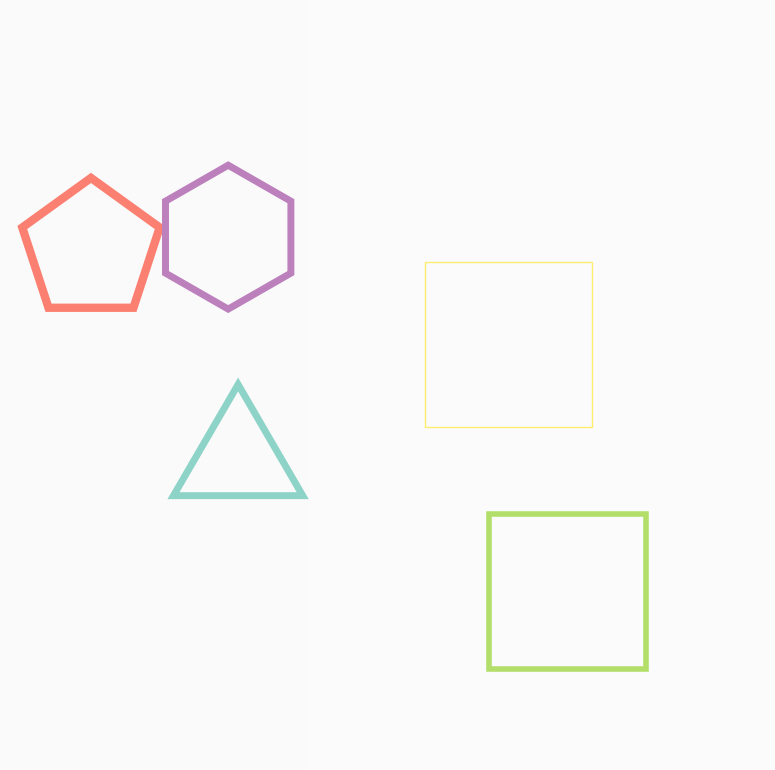[{"shape": "triangle", "thickness": 2.5, "radius": 0.48, "center": [0.307, 0.404]}, {"shape": "pentagon", "thickness": 3, "radius": 0.47, "center": [0.117, 0.676]}, {"shape": "square", "thickness": 2, "radius": 0.51, "center": [0.733, 0.232]}, {"shape": "hexagon", "thickness": 2.5, "radius": 0.47, "center": [0.294, 0.692]}, {"shape": "square", "thickness": 0.5, "radius": 0.54, "center": [0.656, 0.553]}]